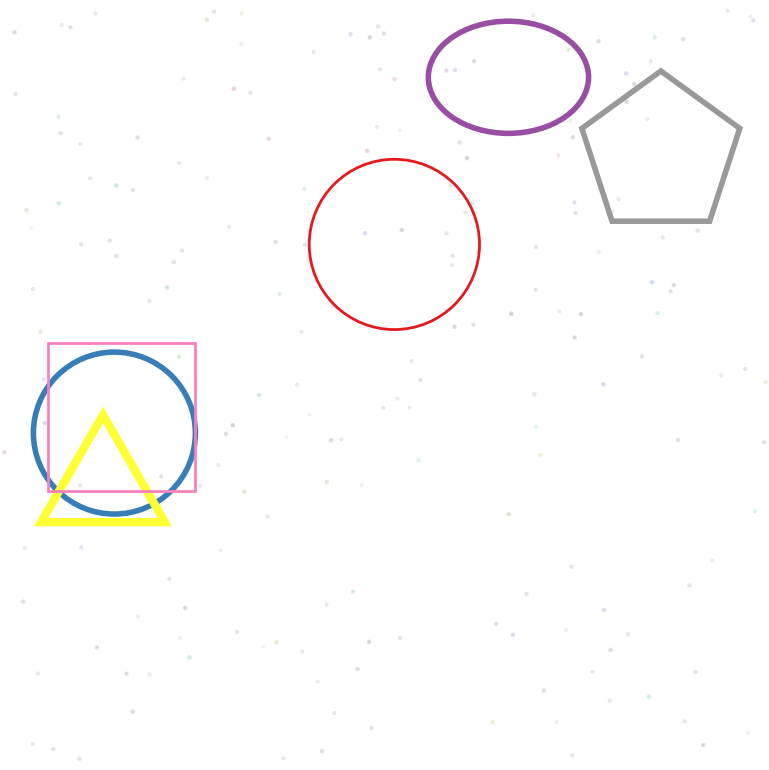[{"shape": "circle", "thickness": 1, "radius": 0.55, "center": [0.512, 0.683]}, {"shape": "circle", "thickness": 2, "radius": 0.53, "center": [0.149, 0.438]}, {"shape": "oval", "thickness": 2, "radius": 0.52, "center": [0.66, 0.9]}, {"shape": "triangle", "thickness": 3, "radius": 0.46, "center": [0.134, 0.368]}, {"shape": "square", "thickness": 1, "radius": 0.48, "center": [0.157, 0.458]}, {"shape": "pentagon", "thickness": 2, "radius": 0.54, "center": [0.858, 0.8]}]